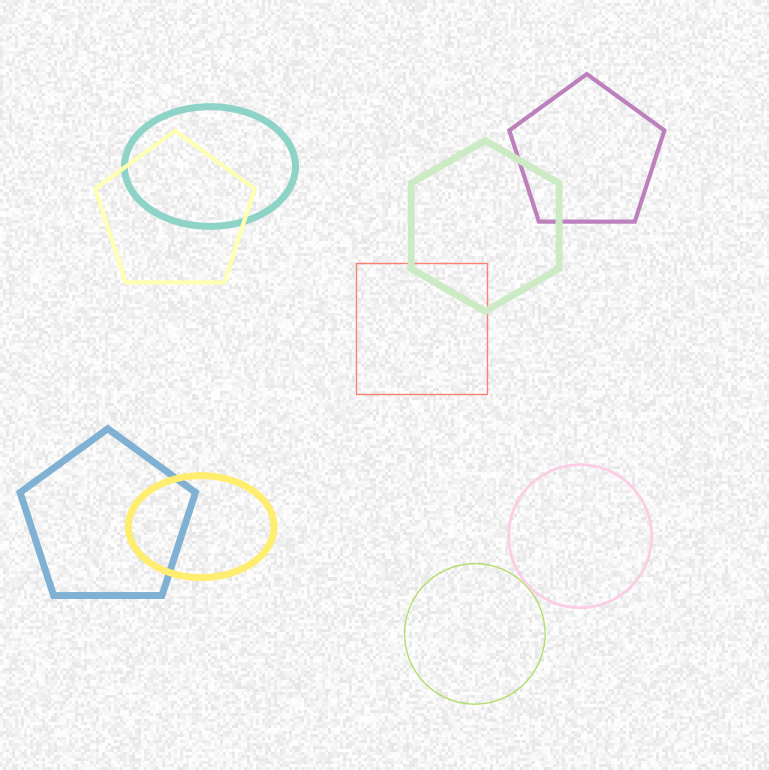[{"shape": "oval", "thickness": 2.5, "radius": 0.56, "center": [0.273, 0.784]}, {"shape": "pentagon", "thickness": 1.5, "radius": 0.54, "center": [0.227, 0.721]}, {"shape": "square", "thickness": 0.5, "radius": 0.43, "center": [0.547, 0.574]}, {"shape": "pentagon", "thickness": 2.5, "radius": 0.6, "center": [0.14, 0.323]}, {"shape": "circle", "thickness": 0.5, "radius": 0.46, "center": [0.617, 0.177]}, {"shape": "circle", "thickness": 1, "radius": 0.46, "center": [0.753, 0.304]}, {"shape": "pentagon", "thickness": 1.5, "radius": 0.53, "center": [0.762, 0.798]}, {"shape": "hexagon", "thickness": 2.5, "radius": 0.55, "center": [0.63, 0.707]}, {"shape": "oval", "thickness": 2.5, "radius": 0.47, "center": [0.261, 0.316]}]